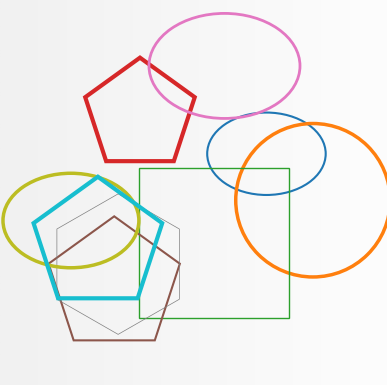[{"shape": "oval", "thickness": 1.5, "radius": 0.76, "center": [0.688, 0.601]}, {"shape": "circle", "thickness": 2.5, "radius": 1.0, "center": [0.808, 0.48]}, {"shape": "square", "thickness": 1, "radius": 0.97, "center": [0.552, 0.37]}, {"shape": "pentagon", "thickness": 3, "radius": 0.74, "center": [0.361, 0.702]}, {"shape": "pentagon", "thickness": 1.5, "radius": 0.89, "center": [0.295, 0.26]}, {"shape": "oval", "thickness": 2, "radius": 0.97, "center": [0.579, 0.829]}, {"shape": "hexagon", "thickness": 0.5, "radius": 0.91, "center": [0.305, 0.314]}, {"shape": "oval", "thickness": 2.5, "radius": 0.88, "center": [0.183, 0.427]}, {"shape": "pentagon", "thickness": 3, "radius": 0.87, "center": [0.253, 0.366]}]